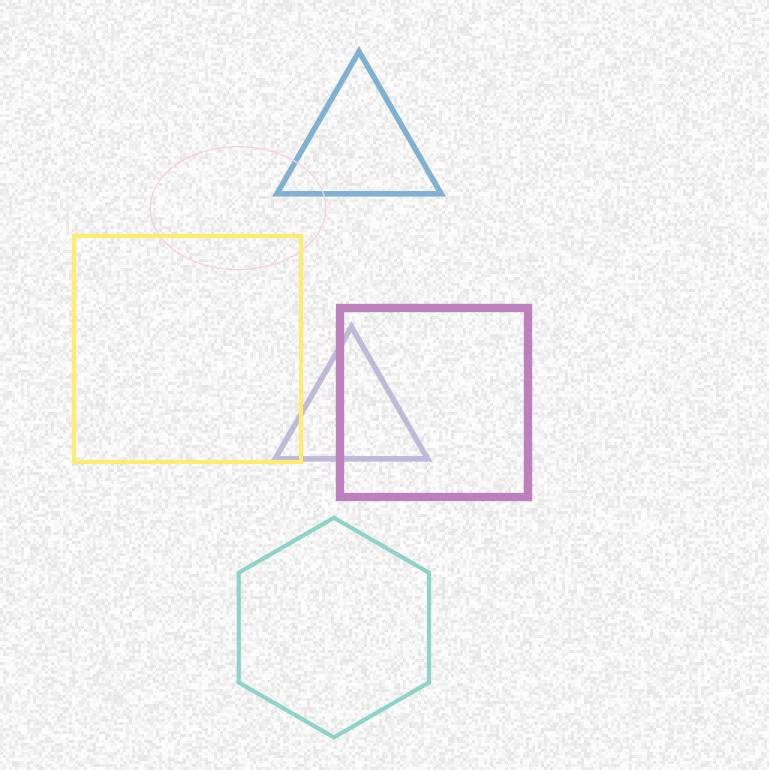[{"shape": "hexagon", "thickness": 1.5, "radius": 0.71, "center": [0.434, 0.185]}, {"shape": "triangle", "thickness": 2, "radius": 0.57, "center": [0.456, 0.461]}, {"shape": "triangle", "thickness": 2, "radius": 0.62, "center": [0.466, 0.81]}, {"shape": "oval", "thickness": 0.5, "radius": 0.57, "center": [0.309, 0.73]}, {"shape": "square", "thickness": 3, "radius": 0.61, "center": [0.564, 0.477]}, {"shape": "square", "thickness": 1.5, "radius": 0.73, "center": [0.244, 0.547]}]